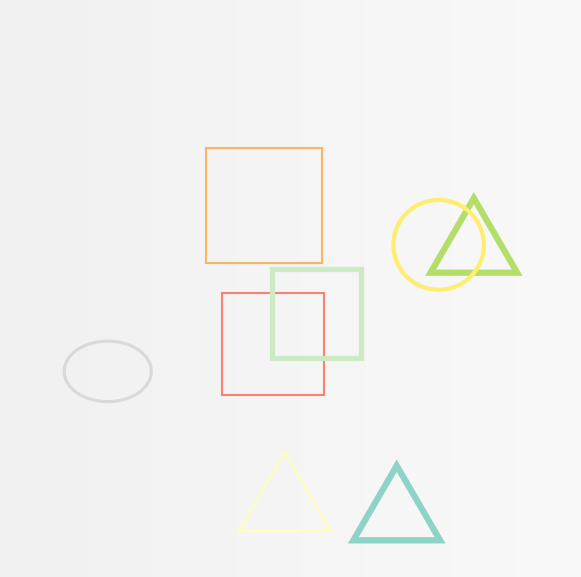[{"shape": "triangle", "thickness": 3, "radius": 0.43, "center": [0.683, 0.107]}, {"shape": "triangle", "thickness": 1, "radius": 0.45, "center": [0.49, 0.125]}, {"shape": "square", "thickness": 1, "radius": 0.44, "center": [0.47, 0.404]}, {"shape": "square", "thickness": 1, "radius": 0.5, "center": [0.454, 0.644]}, {"shape": "triangle", "thickness": 3, "radius": 0.43, "center": [0.815, 0.57]}, {"shape": "oval", "thickness": 1.5, "radius": 0.37, "center": [0.185, 0.356]}, {"shape": "square", "thickness": 2.5, "radius": 0.38, "center": [0.545, 0.456]}, {"shape": "circle", "thickness": 2, "radius": 0.39, "center": [0.755, 0.575]}]